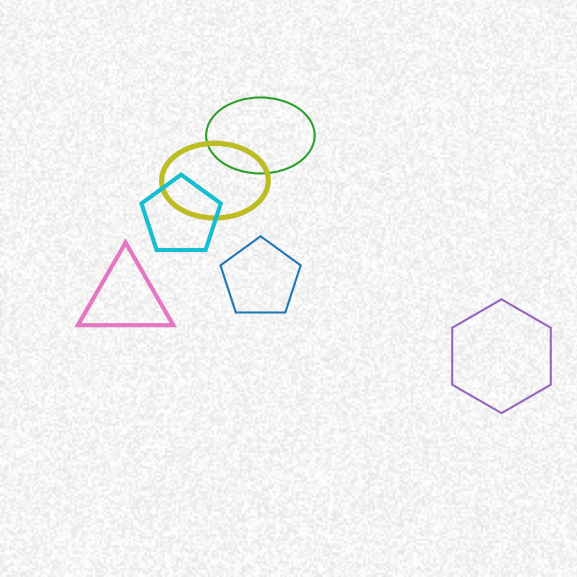[{"shape": "pentagon", "thickness": 1, "radius": 0.36, "center": [0.451, 0.517]}, {"shape": "oval", "thickness": 1, "radius": 0.47, "center": [0.451, 0.765]}, {"shape": "hexagon", "thickness": 1, "radius": 0.49, "center": [0.868, 0.382]}, {"shape": "triangle", "thickness": 2, "radius": 0.48, "center": [0.218, 0.484]}, {"shape": "oval", "thickness": 2.5, "radius": 0.46, "center": [0.372, 0.686]}, {"shape": "pentagon", "thickness": 2, "radius": 0.36, "center": [0.314, 0.625]}]